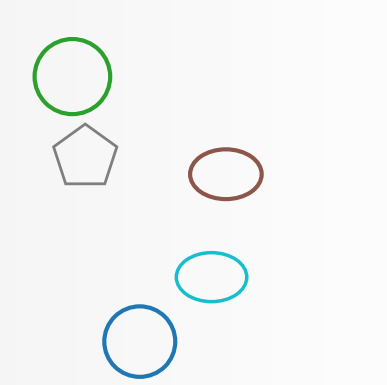[{"shape": "circle", "thickness": 3, "radius": 0.46, "center": [0.361, 0.113]}, {"shape": "circle", "thickness": 3, "radius": 0.49, "center": [0.187, 0.801]}, {"shape": "oval", "thickness": 3, "radius": 0.46, "center": [0.583, 0.547]}, {"shape": "pentagon", "thickness": 2, "radius": 0.43, "center": [0.22, 0.592]}, {"shape": "oval", "thickness": 2.5, "radius": 0.45, "center": [0.546, 0.28]}]